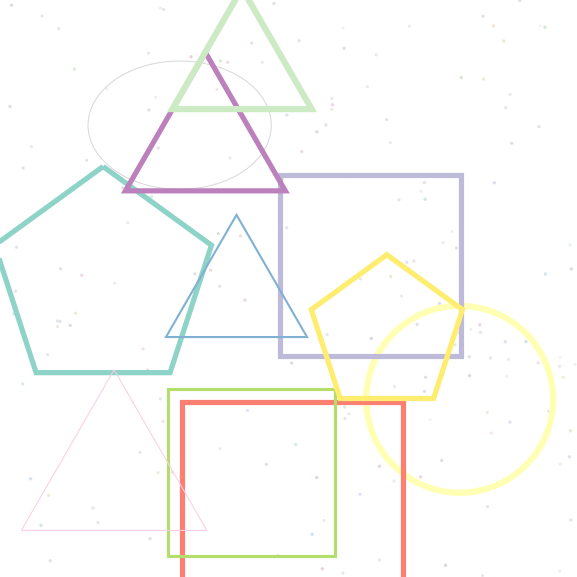[{"shape": "pentagon", "thickness": 2.5, "radius": 0.99, "center": [0.179, 0.513]}, {"shape": "circle", "thickness": 3, "radius": 0.81, "center": [0.796, 0.308]}, {"shape": "square", "thickness": 2.5, "radius": 0.78, "center": [0.641, 0.539]}, {"shape": "square", "thickness": 2.5, "radius": 0.95, "center": [0.507, 0.112]}, {"shape": "triangle", "thickness": 1, "radius": 0.71, "center": [0.41, 0.486]}, {"shape": "square", "thickness": 1.5, "radius": 0.72, "center": [0.436, 0.181]}, {"shape": "triangle", "thickness": 0.5, "radius": 0.93, "center": [0.198, 0.173]}, {"shape": "oval", "thickness": 0.5, "radius": 0.79, "center": [0.311, 0.782]}, {"shape": "triangle", "thickness": 2.5, "radius": 0.8, "center": [0.356, 0.749]}, {"shape": "triangle", "thickness": 3, "radius": 0.7, "center": [0.419, 0.88]}, {"shape": "pentagon", "thickness": 2.5, "radius": 0.69, "center": [0.67, 0.42]}]